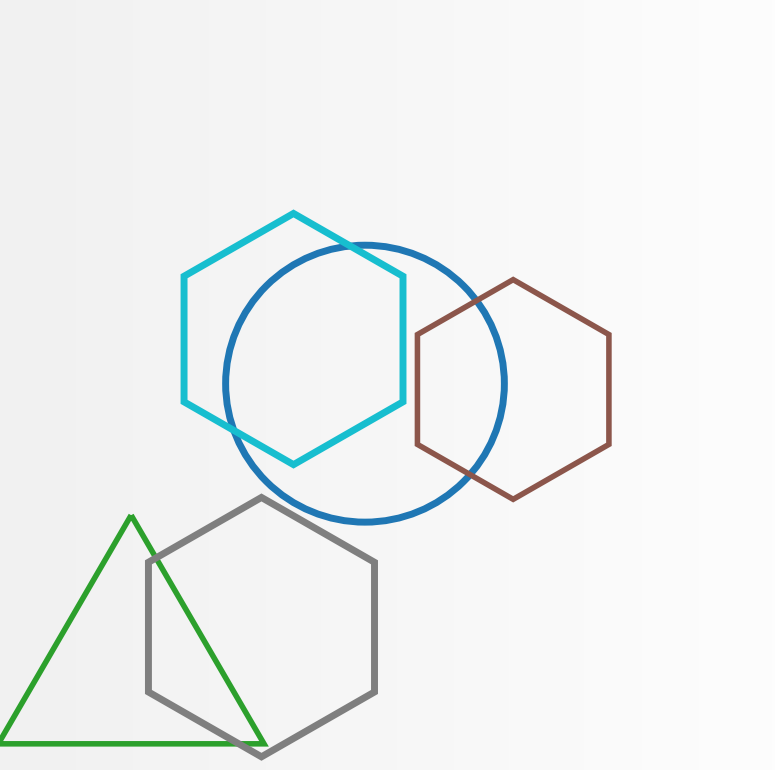[{"shape": "circle", "thickness": 2.5, "radius": 0.9, "center": [0.471, 0.502]}, {"shape": "triangle", "thickness": 2, "radius": 0.99, "center": [0.169, 0.133]}, {"shape": "hexagon", "thickness": 2, "radius": 0.71, "center": [0.662, 0.494]}, {"shape": "hexagon", "thickness": 2.5, "radius": 0.84, "center": [0.337, 0.186]}, {"shape": "hexagon", "thickness": 2.5, "radius": 0.82, "center": [0.379, 0.56]}]